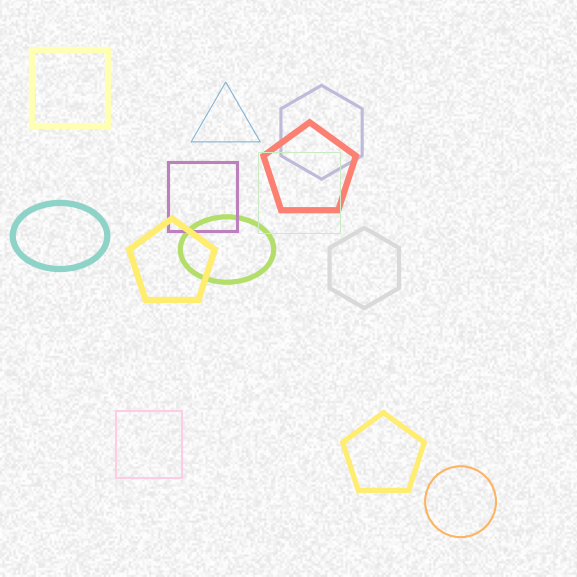[{"shape": "oval", "thickness": 3, "radius": 0.41, "center": [0.104, 0.591]}, {"shape": "square", "thickness": 3, "radius": 0.33, "center": [0.122, 0.847]}, {"shape": "hexagon", "thickness": 1.5, "radius": 0.41, "center": [0.557, 0.77]}, {"shape": "pentagon", "thickness": 3, "radius": 0.42, "center": [0.536, 0.703]}, {"shape": "triangle", "thickness": 0.5, "radius": 0.35, "center": [0.391, 0.788]}, {"shape": "circle", "thickness": 1, "radius": 0.31, "center": [0.798, 0.13]}, {"shape": "oval", "thickness": 2.5, "radius": 0.4, "center": [0.393, 0.567]}, {"shape": "square", "thickness": 1, "radius": 0.29, "center": [0.258, 0.229]}, {"shape": "hexagon", "thickness": 2, "radius": 0.35, "center": [0.631, 0.535]}, {"shape": "square", "thickness": 1.5, "radius": 0.3, "center": [0.351, 0.659]}, {"shape": "square", "thickness": 0.5, "radius": 0.35, "center": [0.518, 0.666]}, {"shape": "pentagon", "thickness": 2.5, "radius": 0.37, "center": [0.664, 0.21]}, {"shape": "pentagon", "thickness": 3, "radius": 0.39, "center": [0.298, 0.543]}]